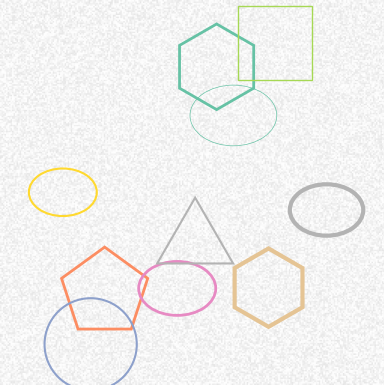[{"shape": "hexagon", "thickness": 2, "radius": 0.56, "center": [0.563, 0.827]}, {"shape": "oval", "thickness": 0.5, "radius": 0.56, "center": [0.606, 0.7]}, {"shape": "pentagon", "thickness": 2, "radius": 0.59, "center": [0.272, 0.241]}, {"shape": "circle", "thickness": 1.5, "radius": 0.6, "center": [0.235, 0.106]}, {"shape": "oval", "thickness": 2, "radius": 0.5, "center": [0.46, 0.251]}, {"shape": "square", "thickness": 1, "radius": 0.48, "center": [0.715, 0.889]}, {"shape": "oval", "thickness": 1.5, "radius": 0.44, "center": [0.163, 0.501]}, {"shape": "hexagon", "thickness": 3, "radius": 0.51, "center": [0.698, 0.253]}, {"shape": "triangle", "thickness": 1.5, "radius": 0.57, "center": [0.507, 0.373]}, {"shape": "oval", "thickness": 3, "radius": 0.48, "center": [0.848, 0.455]}]